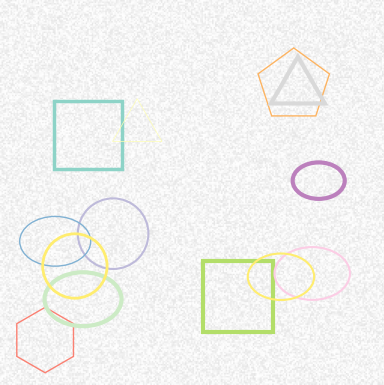[{"shape": "square", "thickness": 2.5, "radius": 0.44, "center": [0.23, 0.649]}, {"shape": "triangle", "thickness": 0.5, "radius": 0.37, "center": [0.356, 0.67]}, {"shape": "circle", "thickness": 1.5, "radius": 0.46, "center": [0.294, 0.393]}, {"shape": "hexagon", "thickness": 1, "radius": 0.42, "center": [0.117, 0.117]}, {"shape": "oval", "thickness": 1, "radius": 0.46, "center": [0.143, 0.373]}, {"shape": "pentagon", "thickness": 1, "radius": 0.49, "center": [0.763, 0.778]}, {"shape": "square", "thickness": 3, "radius": 0.46, "center": [0.619, 0.23]}, {"shape": "oval", "thickness": 1.5, "radius": 0.49, "center": [0.811, 0.29]}, {"shape": "triangle", "thickness": 3, "radius": 0.4, "center": [0.774, 0.772]}, {"shape": "oval", "thickness": 3, "radius": 0.34, "center": [0.828, 0.531]}, {"shape": "oval", "thickness": 3, "radius": 0.5, "center": [0.216, 0.223]}, {"shape": "oval", "thickness": 1.5, "radius": 0.43, "center": [0.73, 0.281]}, {"shape": "circle", "thickness": 2, "radius": 0.42, "center": [0.195, 0.309]}]